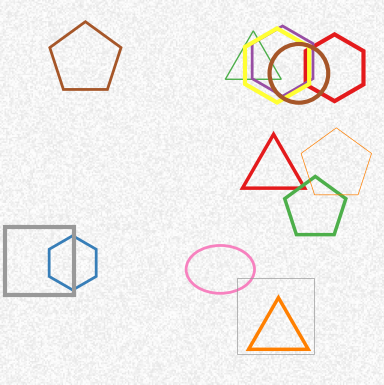[{"shape": "hexagon", "thickness": 3, "radius": 0.43, "center": [0.869, 0.824]}, {"shape": "triangle", "thickness": 2.5, "radius": 0.47, "center": [0.711, 0.558]}, {"shape": "hexagon", "thickness": 2, "radius": 0.35, "center": [0.189, 0.317]}, {"shape": "pentagon", "thickness": 2.5, "radius": 0.42, "center": [0.819, 0.458]}, {"shape": "triangle", "thickness": 1, "radius": 0.42, "center": [0.658, 0.836]}, {"shape": "hexagon", "thickness": 2, "radius": 0.46, "center": [0.734, 0.841]}, {"shape": "triangle", "thickness": 2.5, "radius": 0.45, "center": [0.723, 0.137]}, {"shape": "pentagon", "thickness": 0.5, "radius": 0.48, "center": [0.874, 0.572]}, {"shape": "hexagon", "thickness": 3, "radius": 0.48, "center": [0.72, 0.83]}, {"shape": "pentagon", "thickness": 2, "radius": 0.49, "center": [0.222, 0.846]}, {"shape": "circle", "thickness": 3, "radius": 0.38, "center": [0.776, 0.809]}, {"shape": "oval", "thickness": 2, "radius": 0.44, "center": [0.572, 0.3]}, {"shape": "square", "thickness": 0.5, "radius": 0.49, "center": [0.716, 0.179]}, {"shape": "square", "thickness": 3, "radius": 0.44, "center": [0.103, 0.322]}]